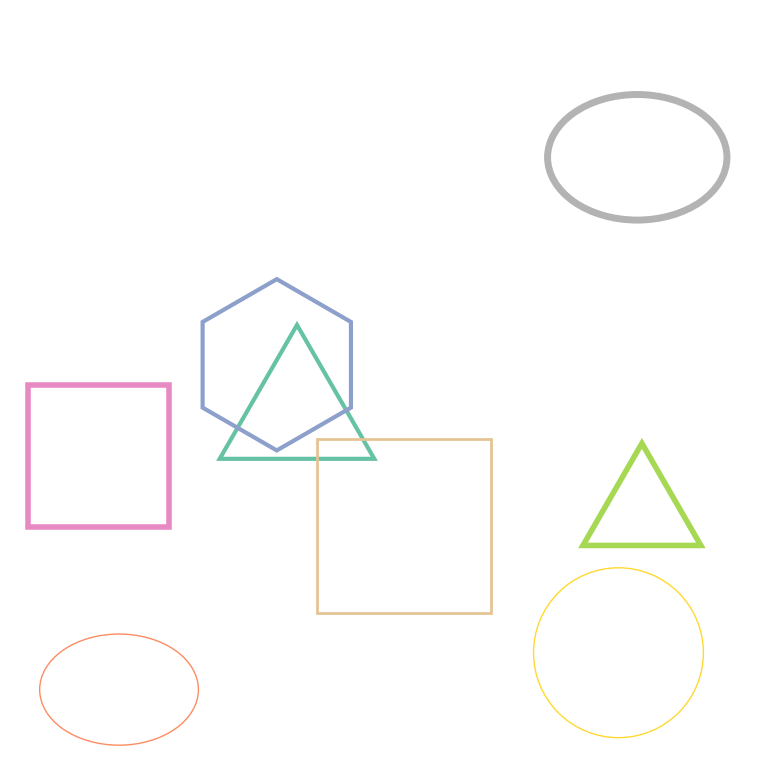[{"shape": "triangle", "thickness": 1.5, "radius": 0.58, "center": [0.386, 0.462]}, {"shape": "oval", "thickness": 0.5, "radius": 0.52, "center": [0.155, 0.104]}, {"shape": "hexagon", "thickness": 1.5, "radius": 0.56, "center": [0.359, 0.526]}, {"shape": "square", "thickness": 2, "radius": 0.46, "center": [0.128, 0.408]}, {"shape": "triangle", "thickness": 2, "radius": 0.44, "center": [0.834, 0.336]}, {"shape": "circle", "thickness": 0.5, "radius": 0.55, "center": [0.803, 0.152]}, {"shape": "square", "thickness": 1, "radius": 0.56, "center": [0.525, 0.317]}, {"shape": "oval", "thickness": 2.5, "radius": 0.58, "center": [0.828, 0.796]}]